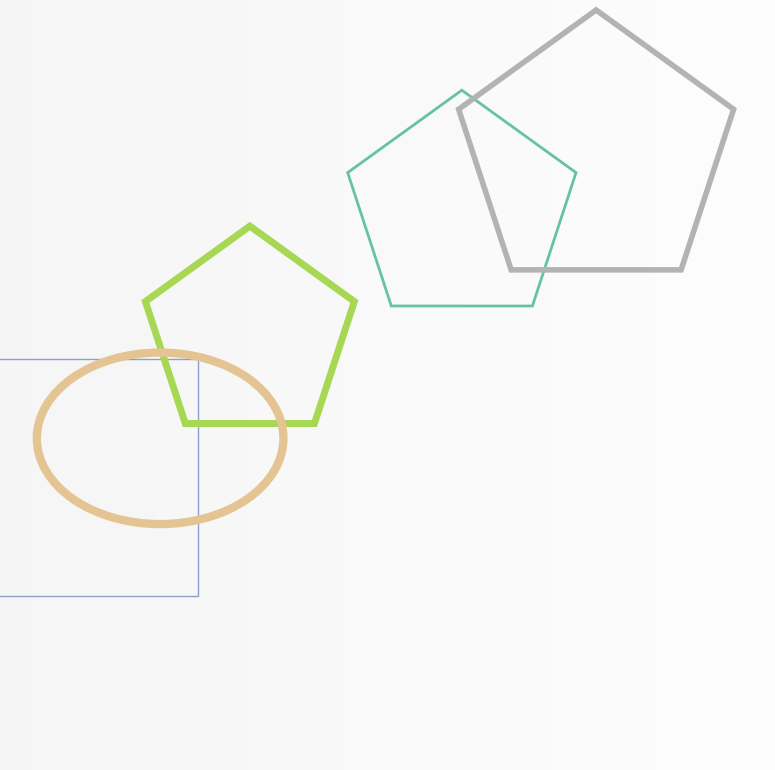[{"shape": "pentagon", "thickness": 1, "radius": 0.77, "center": [0.596, 0.728]}, {"shape": "square", "thickness": 0.5, "radius": 0.77, "center": [0.102, 0.38]}, {"shape": "pentagon", "thickness": 2.5, "radius": 0.71, "center": [0.322, 0.565]}, {"shape": "oval", "thickness": 3, "radius": 0.8, "center": [0.207, 0.431]}, {"shape": "pentagon", "thickness": 2, "radius": 0.93, "center": [0.769, 0.8]}]